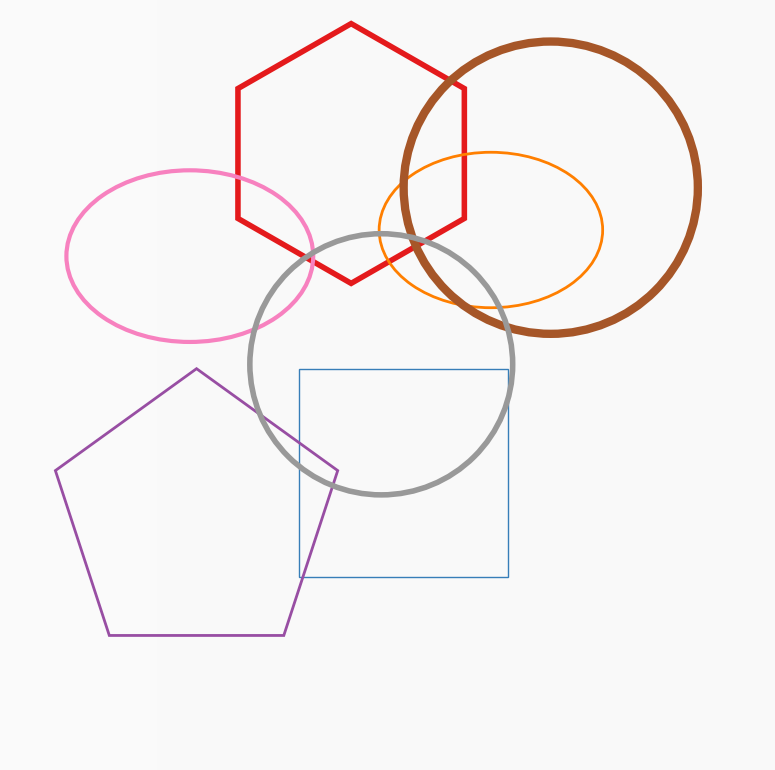[{"shape": "hexagon", "thickness": 2, "radius": 0.84, "center": [0.453, 0.801]}, {"shape": "square", "thickness": 0.5, "radius": 0.67, "center": [0.521, 0.386]}, {"shape": "pentagon", "thickness": 1, "radius": 0.96, "center": [0.254, 0.33]}, {"shape": "oval", "thickness": 1, "radius": 0.72, "center": [0.633, 0.701]}, {"shape": "circle", "thickness": 3, "radius": 0.95, "center": [0.711, 0.756]}, {"shape": "oval", "thickness": 1.5, "radius": 0.8, "center": [0.245, 0.667]}, {"shape": "circle", "thickness": 2, "radius": 0.85, "center": [0.492, 0.527]}]